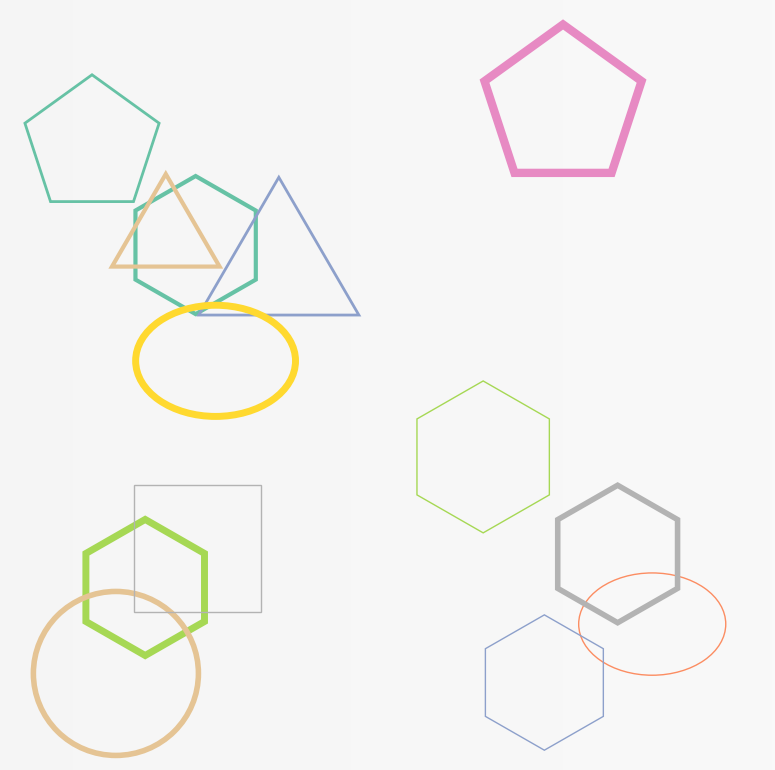[{"shape": "pentagon", "thickness": 1, "radius": 0.46, "center": [0.119, 0.812]}, {"shape": "hexagon", "thickness": 1.5, "radius": 0.45, "center": [0.252, 0.682]}, {"shape": "oval", "thickness": 0.5, "radius": 0.47, "center": [0.842, 0.19]}, {"shape": "triangle", "thickness": 1, "radius": 0.6, "center": [0.36, 0.65]}, {"shape": "hexagon", "thickness": 0.5, "radius": 0.44, "center": [0.702, 0.114]}, {"shape": "pentagon", "thickness": 3, "radius": 0.53, "center": [0.726, 0.862]}, {"shape": "hexagon", "thickness": 0.5, "radius": 0.49, "center": [0.623, 0.407]}, {"shape": "hexagon", "thickness": 2.5, "radius": 0.44, "center": [0.187, 0.237]}, {"shape": "oval", "thickness": 2.5, "radius": 0.52, "center": [0.278, 0.531]}, {"shape": "triangle", "thickness": 1.5, "radius": 0.4, "center": [0.214, 0.694]}, {"shape": "circle", "thickness": 2, "radius": 0.53, "center": [0.15, 0.125]}, {"shape": "square", "thickness": 0.5, "radius": 0.41, "center": [0.255, 0.288]}, {"shape": "hexagon", "thickness": 2, "radius": 0.45, "center": [0.797, 0.281]}]